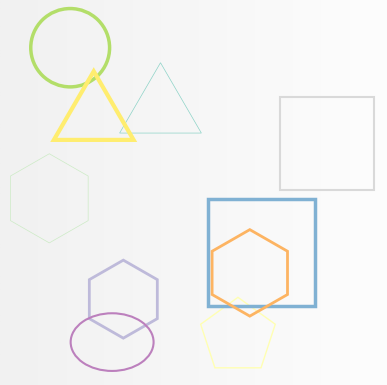[{"shape": "triangle", "thickness": 0.5, "radius": 0.61, "center": [0.414, 0.715]}, {"shape": "pentagon", "thickness": 1, "radius": 0.51, "center": [0.614, 0.127]}, {"shape": "hexagon", "thickness": 2, "radius": 0.51, "center": [0.318, 0.223]}, {"shape": "square", "thickness": 2.5, "radius": 0.69, "center": [0.675, 0.345]}, {"shape": "hexagon", "thickness": 2, "radius": 0.56, "center": [0.645, 0.291]}, {"shape": "circle", "thickness": 2.5, "radius": 0.51, "center": [0.181, 0.876]}, {"shape": "square", "thickness": 1.5, "radius": 0.6, "center": [0.844, 0.628]}, {"shape": "oval", "thickness": 1.5, "radius": 0.54, "center": [0.289, 0.111]}, {"shape": "hexagon", "thickness": 0.5, "radius": 0.58, "center": [0.127, 0.485]}, {"shape": "triangle", "thickness": 3, "radius": 0.59, "center": [0.242, 0.696]}]